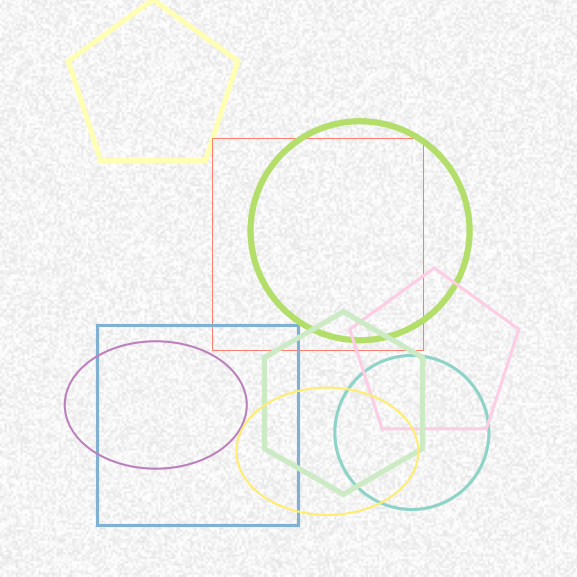[{"shape": "circle", "thickness": 1.5, "radius": 0.67, "center": [0.713, 0.25]}, {"shape": "pentagon", "thickness": 2.5, "radius": 0.77, "center": [0.265, 0.846]}, {"shape": "square", "thickness": 0.5, "radius": 0.92, "center": [0.549, 0.577]}, {"shape": "square", "thickness": 1.5, "radius": 0.87, "center": [0.342, 0.263]}, {"shape": "circle", "thickness": 3, "radius": 0.95, "center": [0.623, 0.6]}, {"shape": "pentagon", "thickness": 1.5, "radius": 0.77, "center": [0.752, 0.381]}, {"shape": "oval", "thickness": 1, "radius": 0.79, "center": [0.27, 0.298]}, {"shape": "hexagon", "thickness": 2.5, "radius": 0.79, "center": [0.595, 0.301]}, {"shape": "oval", "thickness": 1, "radius": 0.79, "center": [0.567, 0.218]}]